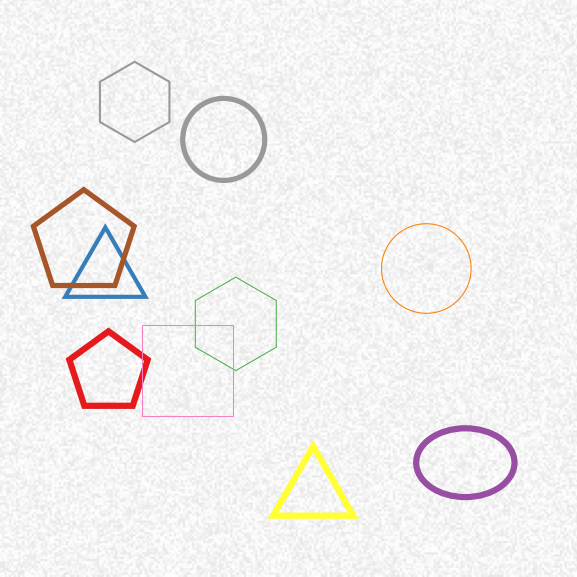[{"shape": "pentagon", "thickness": 3, "radius": 0.36, "center": [0.188, 0.354]}, {"shape": "triangle", "thickness": 2, "radius": 0.4, "center": [0.182, 0.525]}, {"shape": "hexagon", "thickness": 0.5, "radius": 0.4, "center": [0.408, 0.438]}, {"shape": "oval", "thickness": 3, "radius": 0.43, "center": [0.806, 0.198]}, {"shape": "circle", "thickness": 0.5, "radius": 0.39, "center": [0.738, 0.534]}, {"shape": "triangle", "thickness": 3, "radius": 0.4, "center": [0.542, 0.146]}, {"shape": "pentagon", "thickness": 2.5, "radius": 0.46, "center": [0.145, 0.579]}, {"shape": "square", "thickness": 0.5, "radius": 0.4, "center": [0.324, 0.358]}, {"shape": "hexagon", "thickness": 1, "radius": 0.35, "center": [0.233, 0.823]}, {"shape": "circle", "thickness": 2.5, "radius": 0.35, "center": [0.387, 0.758]}]